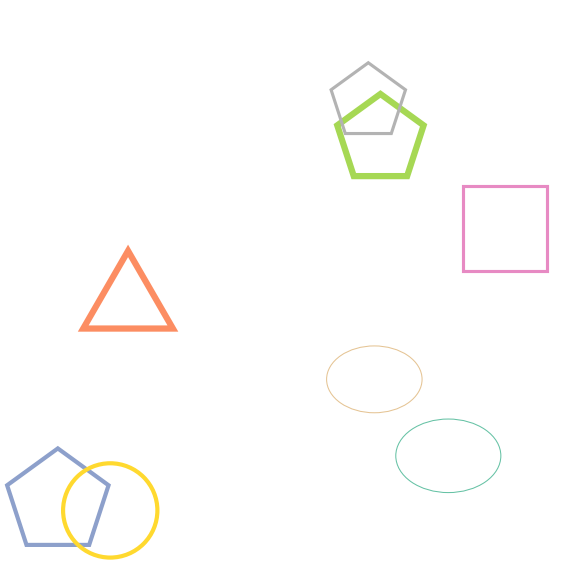[{"shape": "oval", "thickness": 0.5, "radius": 0.45, "center": [0.776, 0.21]}, {"shape": "triangle", "thickness": 3, "radius": 0.45, "center": [0.222, 0.475]}, {"shape": "pentagon", "thickness": 2, "radius": 0.46, "center": [0.1, 0.13]}, {"shape": "square", "thickness": 1.5, "radius": 0.37, "center": [0.874, 0.604]}, {"shape": "pentagon", "thickness": 3, "radius": 0.39, "center": [0.659, 0.758]}, {"shape": "circle", "thickness": 2, "radius": 0.41, "center": [0.191, 0.115]}, {"shape": "oval", "thickness": 0.5, "radius": 0.41, "center": [0.648, 0.342]}, {"shape": "pentagon", "thickness": 1.5, "radius": 0.34, "center": [0.638, 0.823]}]